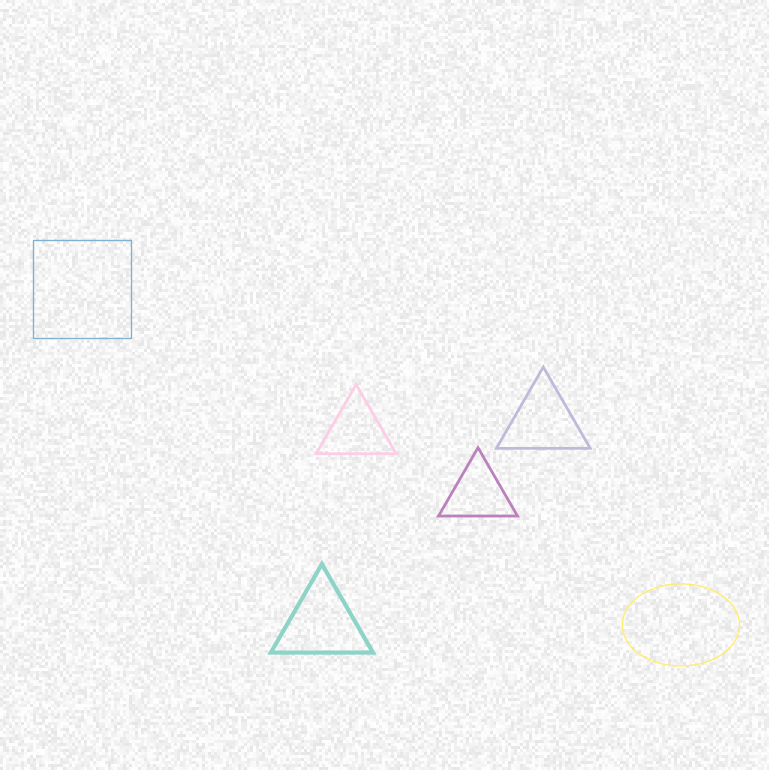[{"shape": "triangle", "thickness": 1.5, "radius": 0.38, "center": [0.418, 0.191]}, {"shape": "triangle", "thickness": 1, "radius": 0.35, "center": [0.706, 0.453]}, {"shape": "square", "thickness": 0.5, "radius": 0.32, "center": [0.107, 0.625]}, {"shape": "triangle", "thickness": 1, "radius": 0.3, "center": [0.462, 0.441]}, {"shape": "triangle", "thickness": 1, "radius": 0.3, "center": [0.621, 0.359]}, {"shape": "oval", "thickness": 0.5, "radius": 0.38, "center": [0.884, 0.188]}]